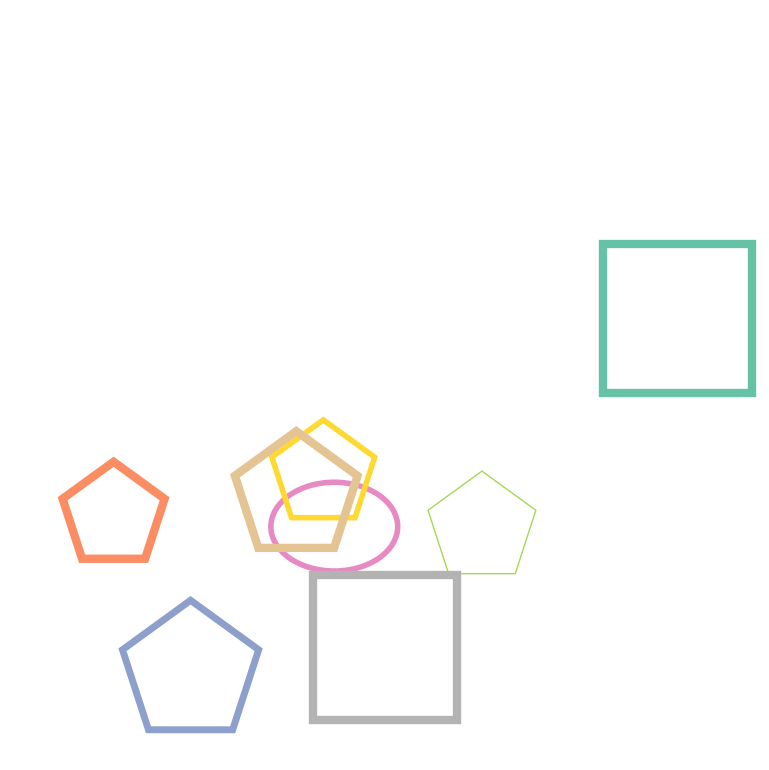[{"shape": "square", "thickness": 3, "radius": 0.48, "center": [0.88, 0.587]}, {"shape": "pentagon", "thickness": 3, "radius": 0.35, "center": [0.148, 0.331]}, {"shape": "pentagon", "thickness": 2.5, "radius": 0.46, "center": [0.248, 0.127]}, {"shape": "oval", "thickness": 2, "radius": 0.41, "center": [0.434, 0.316]}, {"shape": "pentagon", "thickness": 0.5, "radius": 0.37, "center": [0.626, 0.315]}, {"shape": "pentagon", "thickness": 2, "radius": 0.35, "center": [0.42, 0.385]}, {"shape": "pentagon", "thickness": 3, "radius": 0.42, "center": [0.385, 0.356]}, {"shape": "square", "thickness": 3, "radius": 0.47, "center": [0.5, 0.159]}]